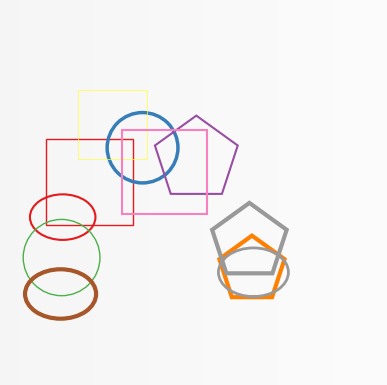[{"shape": "oval", "thickness": 1.5, "radius": 0.42, "center": [0.162, 0.436]}, {"shape": "square", "thickness": 1, "radius": 0.56, "center": [0.23, 0.528]}, {"shape": "circle", "thickness": 2.5, "radius": 0.46, "center": [0.368, 0.616]}, {"shape": "circle", "thickness": 1, "radius": 0.5, "center": [0.159, 0.331]}, {"shape": "pentagon", "thickness": 1.5, "radius": 0.56, "center": [0.507, 0.587]}, {"shape": "pentagon", "thickness": 3, "radius": 0.44, "center": [0.65, 0.3]}, {"shape": "square", "thickness": 0.5, "radius": 0.45, "center": [0.291, 0.676]}, {"shape": "oval", "thickness": 3, "radius": 0.46, "center": [0.156, 0.236]}, {"shape": "square", "thickness": 1.5, "radius": 0.55, "center": [0.424, 0.554]}, {"shape": "oval", "thickness": 2, "radius": 0.45, "center": [0.654, 0.293]}, {"shape": "pentagon", "thickness": 3, "radius": 0.51, "center": [0.644, 0.372]}]